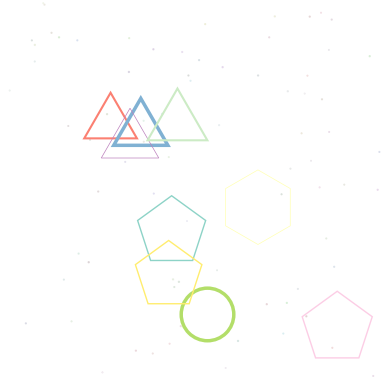[{"shape": "pentagon", "thickness": 1, "radius": 0.46, "center": [0.446, 0.399]}, {"shape": "hexagon", "thickness": 0.5, "radius": 0.48, "center": [0.67, 0.462]}, {"shape": "triangle", "thickness": 1.5, "radius": 0.4, "center": [0.287, 0.68]}, {"shape": "triangle", "thickness": 2.5, "radius": 0.41, "center": [0.366, 0.663]}, {"shape": "circle", "thickness": 2.5, "radius": 0.34, "center": [0.539, 0.183]}, {"shape": "pentagon", "thickness": 1, "radius": 0.48, "center": [0.876, 0.148]}, {"shape": "triangle", "thickness": 0.5, "radius": 0.43, "center": [0.338, 0.633]}, {"shape": "triangle", "thickness": 1.5, "radius": 0.45, "center": [0.461, 0.68]}, {"shape": "pentagon", "thickness": 1, "radius": 0.45, "center": [0.438, 0.285]}]